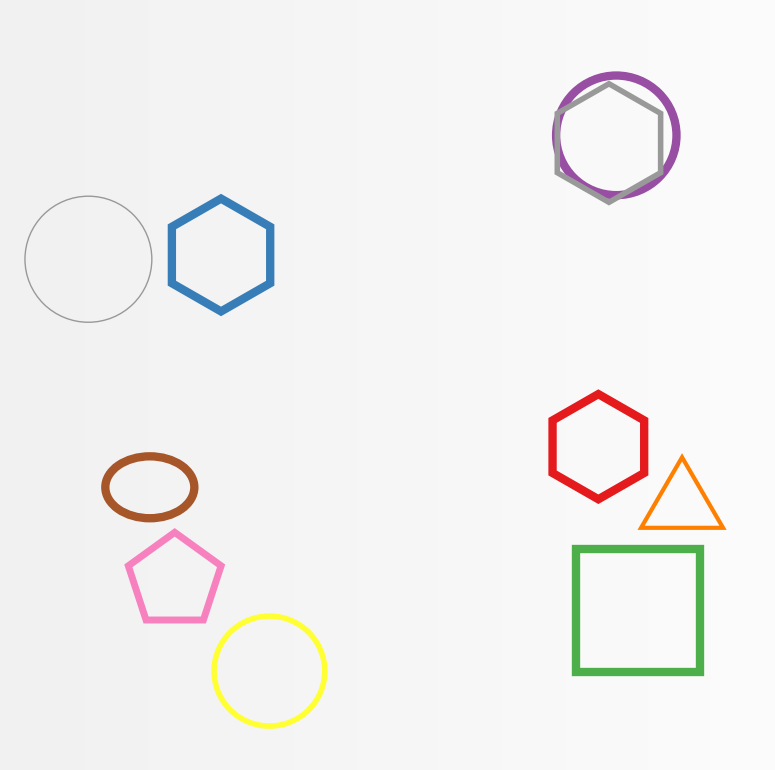[{"shape": "hexagon", "thickness": 3, "radius": 0.34, "center": [0.772, 0.42]}, {"shape": "hexagon", "thickness": 3, "radius": 0.37, "center": [0.285, 0.669]}, {"shape": "square", "thickness": 3, "radius": 0.4, "center": [0.824, 0.207]}, {"shape": "circle", "thickness": 3, "radius": 0.39, "center": [0.795, 0.824]}, {"shape": "triangle", "thickness": 1.5, "radius": 0.31, "center": [0.88, 0.345]}, {"shape": "circle", "thickness": 2, "radius": 0.36, "center": [0.348, 0.128]}, {"shape": "oval", "thickness": 3, "radius": 0.29, "center": [0.193, 0.367]}, {"shape": "pentagon", "thickness": 2.5, "radius": 0.31, "center": [0.225, 0.246]}, {"shape": "hexagon", "thickness": 2, "radius": 0.38, "center": [0.786, 0.814]}, {"shape": "circle", "thickness": 0.5, "radius": 0.41, "center": [0.114, 0.663]}]